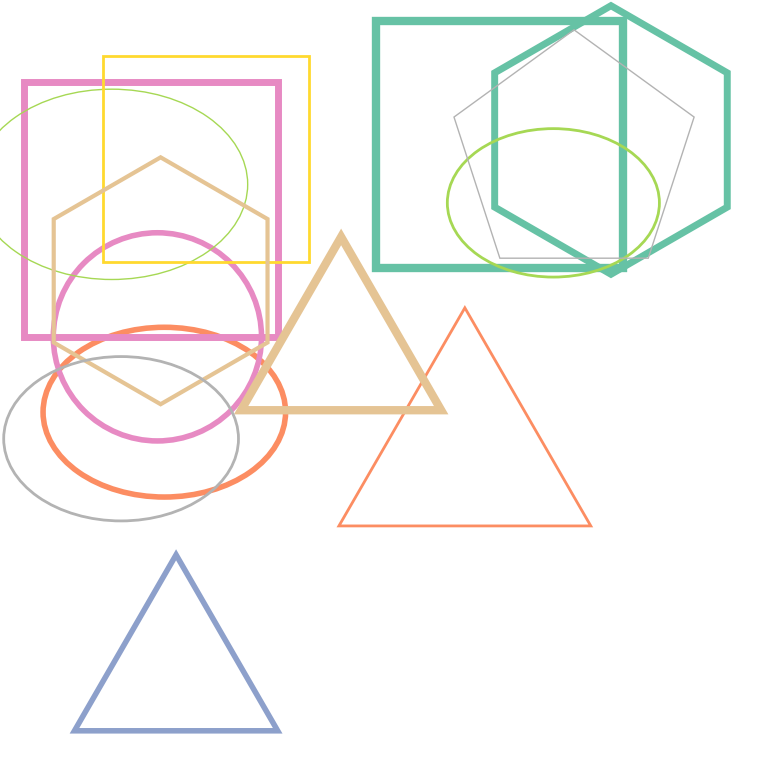[{"shape": "hexagon", "thickness": 2.5, "radius": 0.87, "center": [0.793, 0.818]}, {"shape": "square", "thickness": 3, "radius": 0.8, "center": [0.649, 0.812]}, {"shape": "oval", "thickness": 2, "radius": 0.79, "center": [0.213, 0.465]}, {"shape": "triangle", "thickness": 1, "radius": 0.94, "center": [0.604, 0.411]}, {"shape": "triangle", "thickness": 2, "radius": 0.76, "center": [0.229, 0.127]}, {"shape": "circle", "thickness": 2, "radius": 0.68, "center": [0.204, 0.563]}, {"shape": "square", "thickness": 2.5, "radius": 0.83, "center": [0.196, 0.728]}, {"shape": "oval", "thickness": 0.5, "radius": 0.88, "center": [0.145, 0.761]}, {"shape": "oval", "thickness": 1, "radius": 0.69, "center": [0.719, 0.737]}, {"shape": "square", "thickness": 1, "radius": 0.67, "center": [0.267, 0.793]}, {"shape": "triangle", "thickness": 3, "radius": 0.75, "center": [0.443, 0.542]}, {"shape": "hexagon", "thickness": 1.5, "radius": 0.8, "center": [0.209, 0.635]}, {"shape": "oval", "thickness": 1, "radius": 0.76, "center": [0.157, 0.43]}, {"shape": "pentagon", "thickness": 0.5, "radius": 0.82, "center": [0.746, 0.797]}]